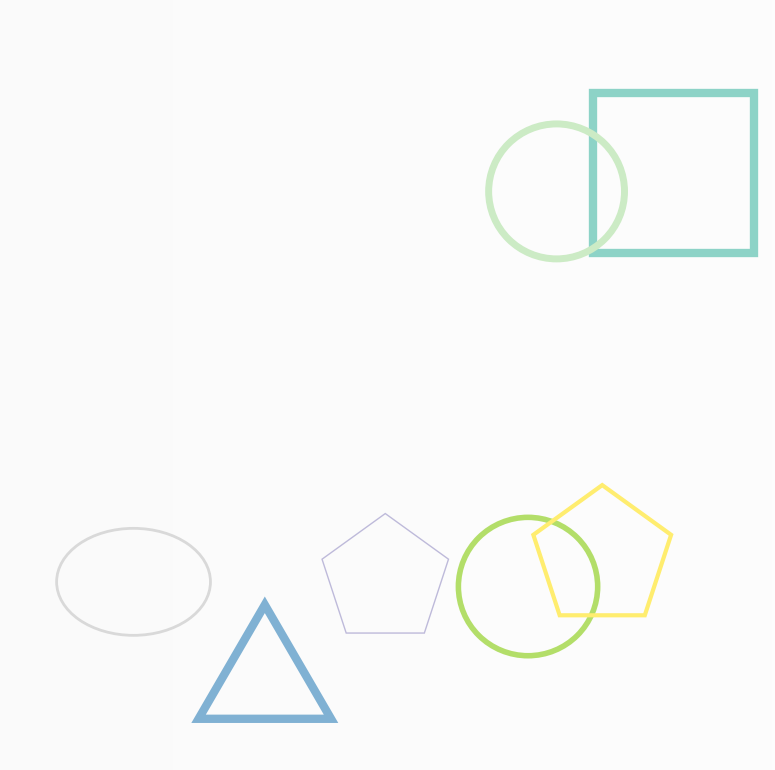[{"shape": "square", "thickness": 3, "radius": 0.52, "center": [0.869, 0.776]}, {"shape": "pentagon", "thickness": 0.5, "radius": 0.43, "center": [0.497, 0.247]}, {"shape": "triangle", "thickness": 3, "radius": 0.49, "center": [0.342, 0.116]}, {"shape": "circle", "thickness": 2, "radius": 0.45, "center": [0.681, 0.238]}, {"shape": "oval", "thickness": 1, "radius": 0.5, "center": [0.172, 0.244]}, {"shape": "circle", "thickness": 2.5, "radius": 0.44, "center": [0.718, 0.751]}, {"shape": "pentagon", "thickness": 1.5, "radius": 0.47, "center": [0.777, 0.277]}]